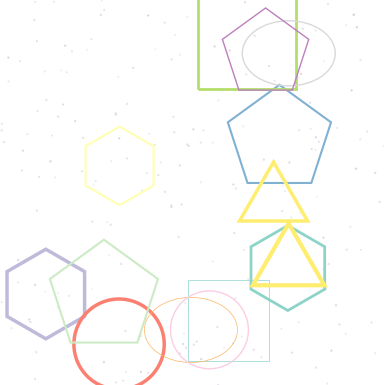[{"shape": "hexagon", "thickness": 2, "radius": 0.55, "center": [0.748, 0.304]}, {"shape": "square", "thickness": 0.5, "radius": 0.53, "center": [0.594, 0.168]}, {"shape": "hexagon", "thickness": 1.5, "radius": 0.51, "center": [0.311, 0.569]}, {"shape": "hexagon", "thickness": 2.5, "radius": 0.58, "center": [0.119, 0.236]}, {"shape": "circle", "thickness": 2.5, "radius": 0.59, "center": [0.309, 0.106]}, {"shape": "pentagon", "thickness": 1.5, "radius": 0.7, "center": [0.726, 0.639]}, {"shape": "oval", "thickness": 0.5, "radius": 0.6, "center": [0.496, 0.143]}, {"shape": "square", "thickness": 2, "radius": 0.64, "center": [0.642, 0.896]}, {"shape": "circle", "thickness": 1, "radius": 0.51, "center": [0.544, 0.143]}, {"shape": "oval", "thickness": 1, "radius": 0.6, "center": [0.75, 0.862]}, {"shape": "pentagon", "thickness": 1, "radius": 0.59, "center": [0.69, 0.861]}, {"shape": "pentagon", "thickness": 1.5, "radius": 0.74, "center": [0.27, 0.23]}, {"shape": "triangle", "thickness": 3, "radius": 0.54, "center": [0.75, 0.313]}, {"shape": "triangle", "thickness": 2.5, "radius": 0.51, "center": [0.711, 0.477]}]